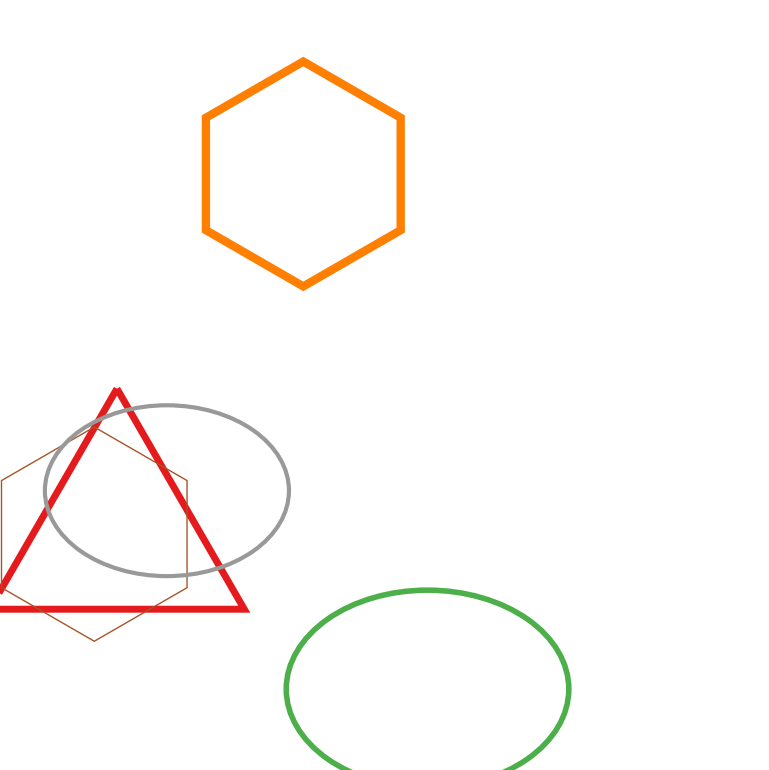[{"shape": "triangle", "thickness": 2.5, "radius": 0.95, "center": [0.152, 0.304]}, {"shape": "oval", "thickness": 2, "radius": 0.92, "center": [0.555, 0.105]}, {"shape": "hexagon", "thickness": 3, "radius": 0.73, "center": [0.394, 0.774]}, {"shape": "hexagon", "thickness": 0.5, "radius": 0.7, "center": [0.122, 0.306]}, {"shape": "oval", "thickness": 1.5, "radius": 0.79, "center": [0.217, 0.363]}]